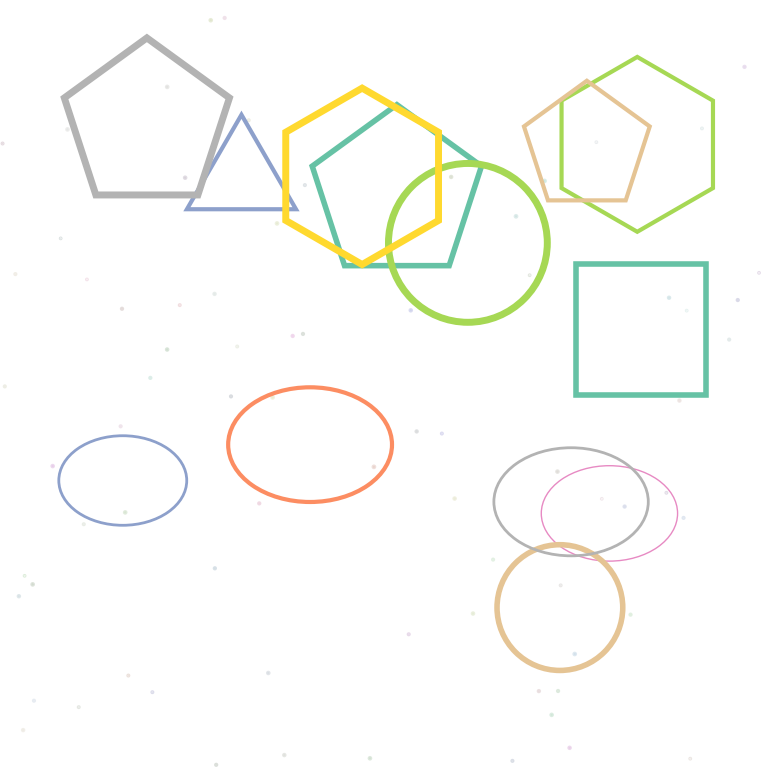[{"shape": "square", "thickness": 2, "radius": 0.42, "center": [0.832, 0.572]}, {"shape": "pentagon", "thickness": 2, "radius": 0.58, "center": [0.515, 0.748]}, {"shape": "oval", "thickness": 1.5, "radius": 0.53, "center": [0.403, 0.423]}, {"shape": "triangle", "thickness": 1.5, "radius": 0.41, "center": [0.314, 0.769]}, {"shape": "oval", "thickness": 1, "radius": 0.42, "center": [0.159, 0.376]}, {"shape": "oval", "thickness": 0.5, "radius": 0.44, "center": [0.791, 0.333]}, {"shape": "circle", "thickness": 2.5, "radius": 0.52, "center": [0.608, 0.685]}, {"shape": "hexagon", "thickness": 1.5, "radius": 0.57, "center": [0.828, 0.813]}, {"shape": "hexagon", "thickness": 2.5, "radius": 0.57, "center": [0.47, 0.771]}, {"shape": "pentagon", "thickness": 1.5, "radius": 0.43, "center": [0.762, 0.809]}, {"shape": "circle", "thickness": 2, "radius": 0.41, "center": [0.727, 0.211]}, {"shape": "pentagon", "thickness": 2.5, "radius": 0.56, "center": [0.191, 0.838]}, {"shape": "oval", "thickness": 1, "radius": 0.5, "center": [0.742, 0.348]}]